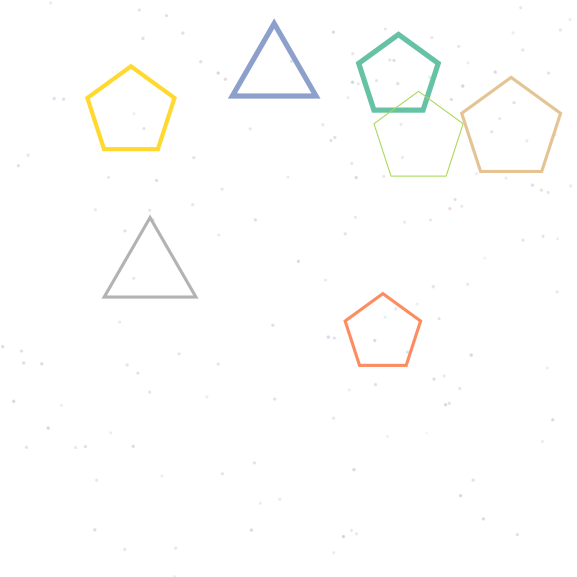[{"shape": "pentagon", "thickness": 2.5, "radius": 0.36, "center": [0.69, 0.867]}, {"shape": "pentagon", "thickness": 1.5, "radius": 0.34, "center": [0.663, 0.422]}, {"shape": "triangle", "thickness": 2.5, "radius": 0.42, "center": [0.475, 0.875]}, {"shape": "pentagon", "thickness": 0.5, "radius": 0.41, "center": [0.725, 0.76]}, {"shape": "pentagon", "thickness": 2, "radius": 0.4, "center": [0.227, 0.805]}, {"shape": "pentagon", "thickness": 1.5, "radius": 0.45, "center": [0.885, 0.775]}, {"shape": "triangle", "thickness": 1.5, "radius": 0.46, "center": [0.26, 0.531]}]